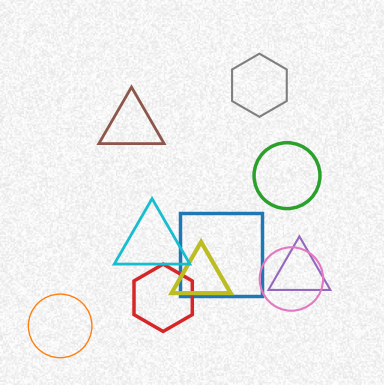[{"shape": "square", "thickness": 2.5, "radius": 0.54, "center": [0.574, 0.34]}, {"shape": "circle", "thickness": 1, "radius": 0.41, "center": [0.156, 0.153]}, {"shape": "circle", "thickness": 2.5, "radius": 0.43, "center": [0.745, 0.544]}, {"shape": "hexagon", "thickness": 2.5, "radius": 0.44, "center": [0.424, 0.226]}, {"shape": "triangle", "thickness": 1.5, "radius": 0.46, "center": [0.778, 0.293]}, {"shape": "triangle", "thickness": 2, "radius": 0.49, "center": [0.342, 0.676]}, {"shape": "circle", "thickness": 1.5, "radius": 0.41, "center": [0.757, 0.275]}, {"shape": "hexagon", "thickness": 1.5, "radius": 0.41, "center": [0.674, 0.779]}, {"shape": "triangle", "thickness": 3, "radius": 0.44, "center": [0.522, 0.283]}, {"shape": "triangle", "thickness": 2, "radius": 0.57, "center": [0.395, 0.371]}]